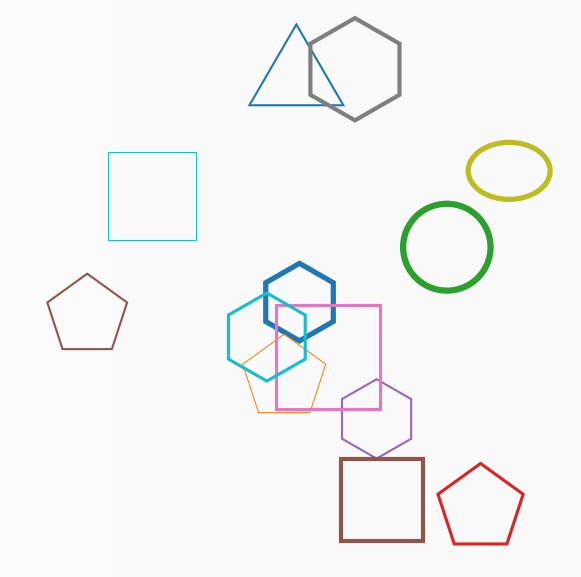[{"shape": "triangle", "thickness": 1, "radius": 0.47, "center": [0.51, 0.864]}, {"shape": "hexagon", "thickness": 2.5, "radius": 0.34, "center": [0.515, 0.476]}, {"shape": "pentagon", "thickness": 0.5, "radius": 0.38, "center": [0.489, 0.345]}, {"shape": "circle", "thickness": 3, "radius": 0.38, "center": [0.769, 0.571]}, {"shape": "pentagon", "thickness": 1.5, "radius": 0.39, "center": [0.827, 0.12]}, {"shape": "hexagon", "thickness": 1, "radius": 0.34, "center": [0.648, 0.274]}, {"shape": "square", "thickness": 2, "radius": 0.35, "center": [0.658, 0.134]}, {"shape": "pentagon", "thickness": 1, "radius": 0.36, "center": [0.15, 0.453]}, {"shape": "square", "thickness": 1.5, "radius": 0.45, "center": [0.565, 0.381]}, {"shape": "hexagon", "thickness": 2, "radius": 0.44, "center": [0.611, 0.879]}, {"shape": "oval", "thickness": 2.5, "radius": 0.35, "center": [0.876, 0.703]}, {"shape": "square", "thickness": 0.5, "radius": 0.38, "center": [0.261, 0.66]}, {"shape": "hexagon", "thickness": 1.5, "radius": 0.38, "center": [0.459, 0.415]}]